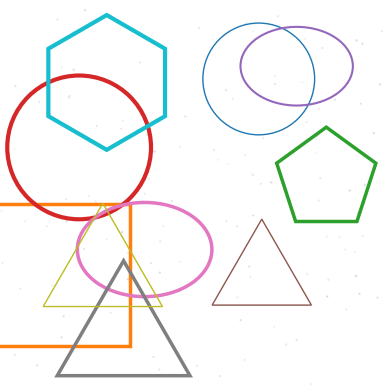[{"shape": "circle", "thickness": 1, "radius": 0.73, "center": [0.672, 0.795]}, {"shape": "square", "thickness": 2.5, "radius": 0.92, "center": [0.154, 0.286]}, {"shape": "pentagon", "thickness": 2.5, "radius": 0.68, "center": [0.847, 0.534]}, {"shape": "circle", "thickness": 3, "radius": 0.93, "center": [0.206, 0.617]}, {"shape": "oval", "thickness": 1.5, "radius": 0.73, "center": [0.771, 0.828]}, {"shape": "triangle", "thickness": 1, "radius": 0.74, "center": [0.68, 0.282]}, {"shape": "oval", "thickness": 2.5, "radius": 0.87, "center": [0.376, 0.352]}, {"shape": "triangle", "thickness": 2.5, "radius": 1.0, "center": [0.321, 0.124]}, {"shape": "triangle", "thickness": 1, "radius": 0.89, "center": [0.267, 0.293]}, {"shape": "hexagon", "thickness": 3, "radius": 0.88, "center": [0.277, 0.786]}]